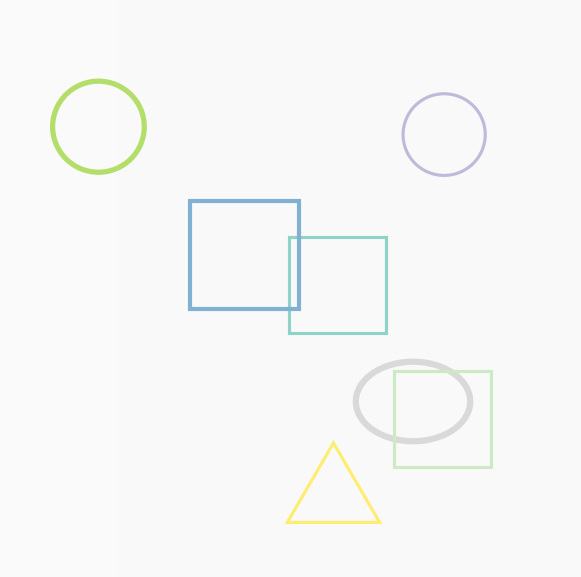[{"shape": "square", "thickness": 1.5, "radius": 0.42, "center": [0.58, 0.506]}, {"shape": "circle", "thickness": 1.5, "radius": 0.35, "center": [0.764, 0.766]}, {"shape": "square", "thickness": 2, "radius": 0.47, "center": [0.421, 0.557]}, {"shape": "circle", "thickness": 2.5, "radius": 0.39, "center": [0.169, 0.78]}, {"shape": "oval", "thickness": 3, "radius": 0.49, "center": [0.711, 0.304]}, {"shape": "square", "thickness": 1.5, "radius": 0.42, "center": [0.761, 0.274]}, {"shape": "triangle", "thickness": 1.5, "radius": 0.46, "center": [0.574, 0.14]}]